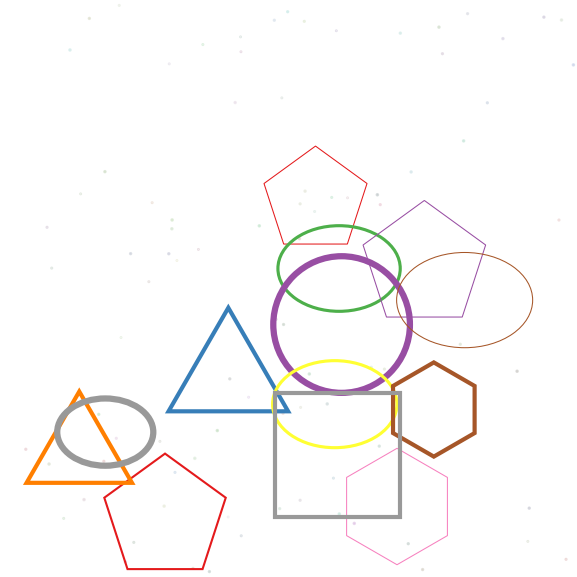[{"shape": "pentagon", "thickness": 1, "radius": 0.55, "center": [0.286, 0.103]}, {"shape": "pentagon", "thickness": 0.5, "radius": 0.47, "center": [0.546, 0.652]}, {"shape": "triangle", "thickness": 2, "radius": 0.6, "center": [0.395, 0.347]}, {"shape": "oval", "thickness": 1.5, "radius": 0.53, "center": [0.587, 0.534]}, {"shape": "pentagon", "thickness": 0.5, "radius": 0.56, "center": [0.735, 0.54]}, {"shape": "circle", "thickness": 3, "radius": 0.59, "center": [0.592, 0.437]}, {"shape": "triangle", "thickness": 2, "radius": 0.53, "center": [0.137, 0.216]}, {"shape": "oval", "thickness": 1.5, "radius": 0.54, "center": [0.58, 0.299]}, {"shape": "hexagon", "thickness": 2, "radius": 0.41, "center": [0.751, 0.29]}, {"shape": "oval", "thickness": 0.5, "radius": 0.59, "center": [0.805, 0.479]}, {"shape": "hexagon", "thickness": 0.5, "radius": 0.5, "center": [0.687, 0.122]}, {"shape": "square", "thickness": 2, "radius": 0.54, "center": [0.584, 0.21]}, {"shape": "oval", "thickness": 3, "radius": 0.42, "center": [0.182, 0.251]}]